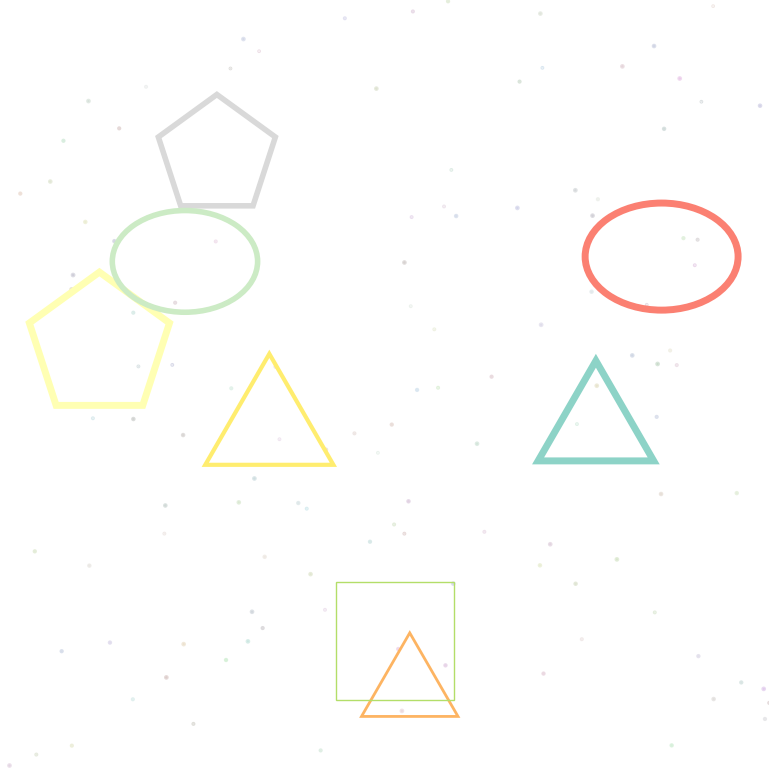[{"shape": "triangle", "thickness": 2.5, "radius": 0.43, "center": [0.774, 0.445]}, {"shape": "pentagon", "thickness": 2.5, "radius": 0.48, "center": [0.129, 0.551]}, {"shape": "oval", "thickness": 2.5, "radius": 0.5, "center": [0.859, 0.667]}, {"shape": "triangle", "thickness": 1, "radius": 0.36, "center": [0.532, 0.106]}, {"shape": "square", "thickness": 0.5, "radius": 0.38, "center": [0.513, 0.168]}, {"shape": "pentagon", "thickness": 2, "radius": 0.4, "center": [0.282, 0.797]}, {"shape": "oval", "thickness": 2, "radius": 0.47, "center": [0.24, 0.661]}, {"shape": "triangle", "thickness": 1.5, "radius": 0.48, "center": [0.35, 0.444]}]